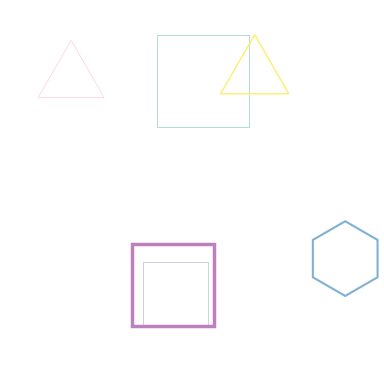[{"shape": "square", "thickness": 0.5, "radius": 0.6, "center": [0.527, 0.789]}, {"shape": "square", "thickness": 0.5, "radius": 0.42, "center": [0.457, 0.236]}, {"shape": "hexagon", "thickness": 1.5, "radius": 0.49, "center": [0.897, 0.328]}, {"shape": "triangle", "thickness": 0.5, "radius": 0.49, "center": [0.185, 0.796]}, {"shape": "square", "thickness": 2.5, "radius": 0.53, "center": [0.45, 0.26]}, {"shape": "triangle", "thickness": 1, "radius": 0.51, "center": [0.662, 0.807]}]